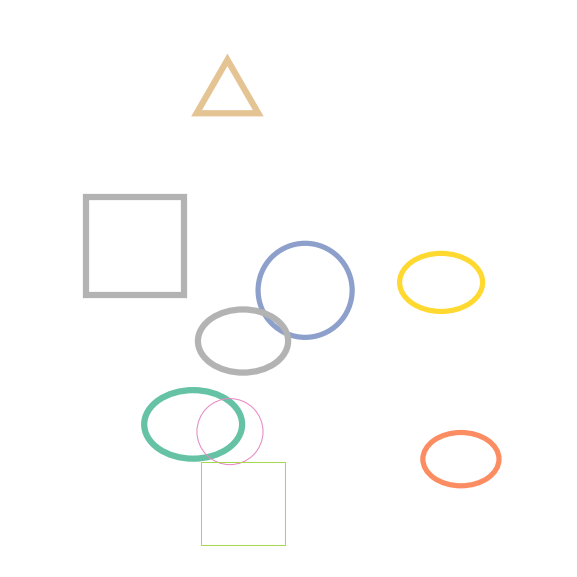[{"shape": "oval", "thickness": 3, "radius": 0.42, "center": [0.334, 0.264]}, {"shape": "oval", "thickness": 2.5, "radius": 0.33, "center": [0.798, 0.204]}, {"shape": "circle", "thickness": 2.5, "radius": 0.41, "center": [0.528, 0.496]}, {"shape": "circle", "thickness": 0.5, "radius": 0.29, "center": [0.398, 0.252]}, {"shape": "square", "thickness": 0.5, "radius": 0.36, "center": [0.421, 0.127]}, {"shape": "oval", "thickness": 2.5, "radius": 0.36, "center": [0.764, 0.51]}, {"shape": "triangle", "thickness": 3, "radius": 0.31, "center": [0.394, 0.834]}, {"shape": "square", "thickness": 3, "radius": 0.42, "center": [0.233, 0.573]}, {"shape": "oval", "thickness": 3, "radius": 0.39, "center": [0.421, 0.409]}]